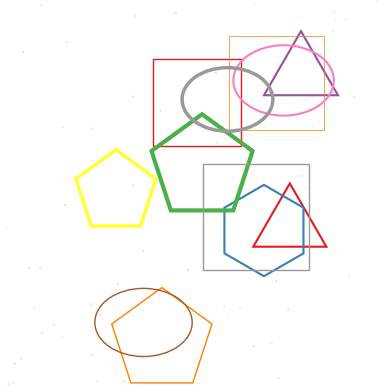[{"shape": "triangle", "thickness": 1.5, "radius": 0.55, "center": [0.753, 0.414]}, {"shape": "square", "thickness": 1, "radius": 0.57, "center": [0.512, 0.734]}, {"shape": "hexagon", "thickness": 1.5, "radius": 0.59, "center": [0.686, 0.401]}, {"shape": "pentagon", "thickness": 3, "radius": 0.69, "center": [0.525, 0.565]}, {"shape": "triangle", "thickness": 1.5, "radius": 0.55, "center": [0.782, 0.808]}, {"shape": "square", "thickness": 0.5, "radius": 0.61, "center": [0.718, 0.784]}, {"shape": "pentagon", "thickness": 1, "radius": 0.68, "center": [0.42, 0.116]}, {"shape": "pentagon", "thickness": 2.5, "radius": 0.55, "center": [0.301, 0.502]}, {"shape": "oval", "thickness": 1, "radius": 0.63, "center": [0.373, 0.162]}, {"shape": "oval", "thickness": 1.5, "radius": 0.65, "center": [0.737, 0.791]}, {"shape": "square", "thickness": 1, "radius": 0.69, "center": [0.665, 0.437]}, {"shape": "oval", "thickness": 2.5, "radius": 0.59, "center": [0.591, 0.742]}]